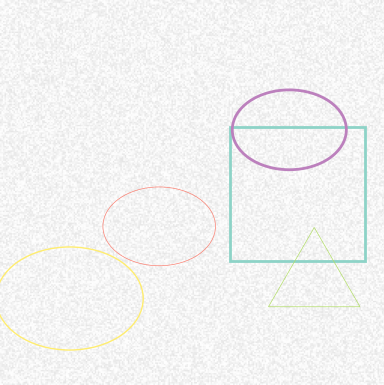[{"shape": "square", "thickness": 2, "radius": 0.87, "center": [0.773, 0.496]}, {"shape": "oval", "thickness": 0.5, "radius": 0.73, "center": [0.413, 0.412]}, {"shape": "triangle", "thickness": 0.5, "radius": 0.69, "center": [0.816, 0.272]}, {"shape": "oval", "thickness": 2, "radius": 0.74, "center": [0.751, 0.663]}, {"shape": "oval", "thickness": 1, "radius": 0.96, "center": [0.181, 0.225]}]